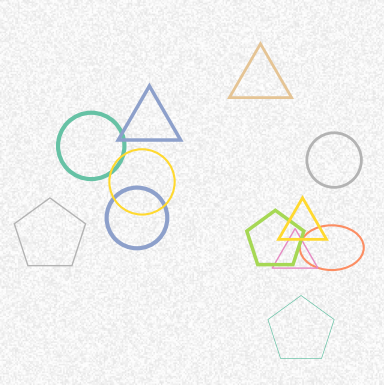[{"shape": "pentagon", "thickness": 0.5, "radius": 0.45, "center": [0.782, 0.142]}, {"shape": "circle", "thickness": 3, "radius": 0.43, "center": [0.237, 0.621]}, {"shape": "oval", "thickness": 1.5, "radius": 0.42, "center": [0.862, 0.357]}, {"shape": "circle", "thickness": 3, "radius": 0.39, "center": [0.356, 0.434]}, {"shape": "triangle", "thickness": 2.5, "radius": 0.47, "center": [0.388, 0.683]}, {"shape": "triangle", "thickness": 1, "radius": 0.34, "center": [0.767, 0.338]}, {"shape": "pentagon", "thickness": 2.5, "radius": 0.39, "center": [0.715, 0.376]}, {"shape": "triangle", "thickness": 2, "radius": 0.36, "center": [0.786, 0.414]}, {"shape": "circle", "thickness": 1.5, "radius": 0.42, "center": [0.369, 0.528]}, {"shape": "triangle", "thickness": 2, "radius": 0.47, "center": [0.677, 0.793]}, {"shape": "pentagon", "thickness": 1, "radius": 0.49, "center": [0.13, 0.389]}, {"shape": "circle", "thickness": 2, "radius": 0.35, "center": [0.868, 0.584]}]